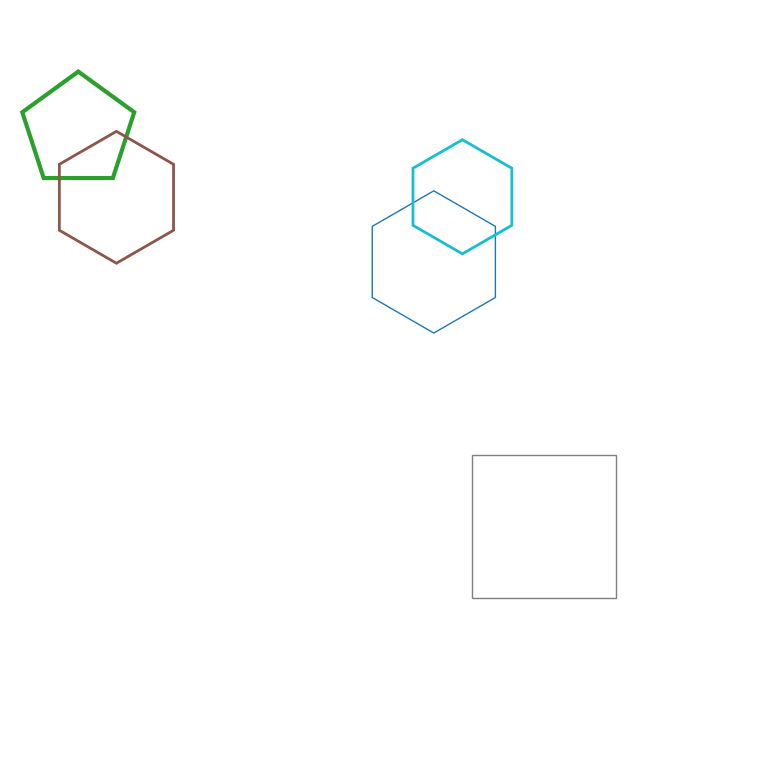[{"shape": "hexagon", "thickness": 0.5, "radius": 0.46, "center": [0.563, 0.66]}, {"shape": "pentagon", "thickness": 1.5, "radius": 0.38, "center": [0.102, 0.831]}, {"shape": "hexagon", "thickness": 1, "radius": 0.43, "center": [0.151, 0.744]}, {"shape": "square", "thickness": 0.5, "radius": 0.47, "center": [0.707, 0.316]}, {"shape": "hexagon", "thickness": 1, "radius": 0.37, "center": [0.601, 0.744]}]